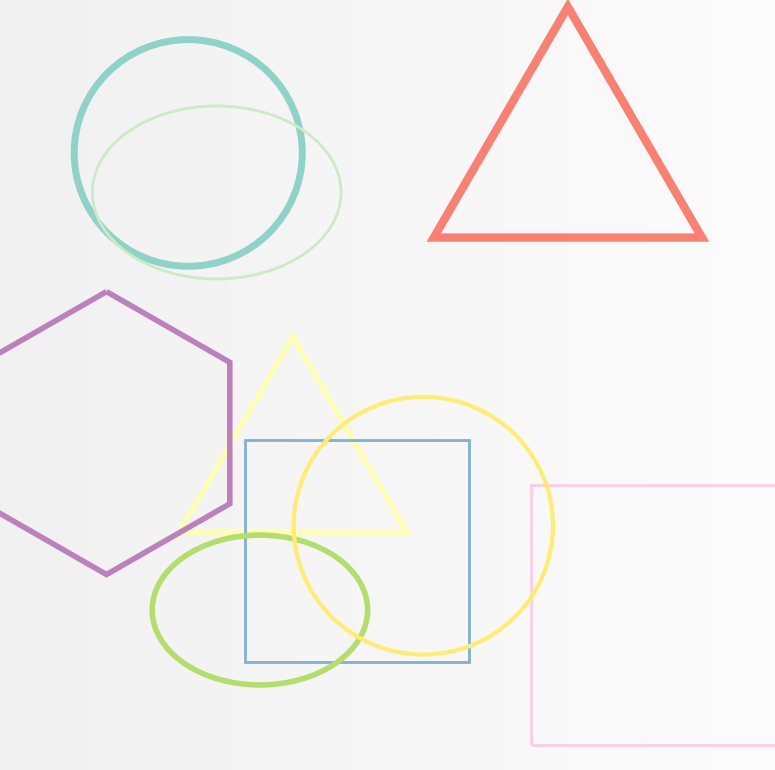[{"shape": "circle", "thickness": 2.5, "radius": 0.74, "center": [0.243, 0.801]}, {"shape": "triangle", "thickness": 2, "radius": 0.85, "center": [0.378, 0.394]}, {"shape": "triangle", "thickness": 3, "radius": 1.0, "center": [0.733, 0.791]}, {"shape": "square", "thickness": 1, "radius": 0.72, "center": [0.461, 0.284]}, {"shape": "oval", "thickness": 2, "radius": 0.7, "center": [0.335, 0.208]}, {"shape": "square", "thickness": 1, "radius": 0.84, "center": [0.855, 0.202]}, {"shape": "hexagon", "thickness": 2, "radius": 0.92, "center": [0.137, 0.438]}, {"shape": "oval", "thickness": 1, "radius": 0.8, "center": [0.28, 0.75]}, {"shape": "circle", "thickness": 1.5, "radius": 0.84, "center": [0.546, 0.317]}]